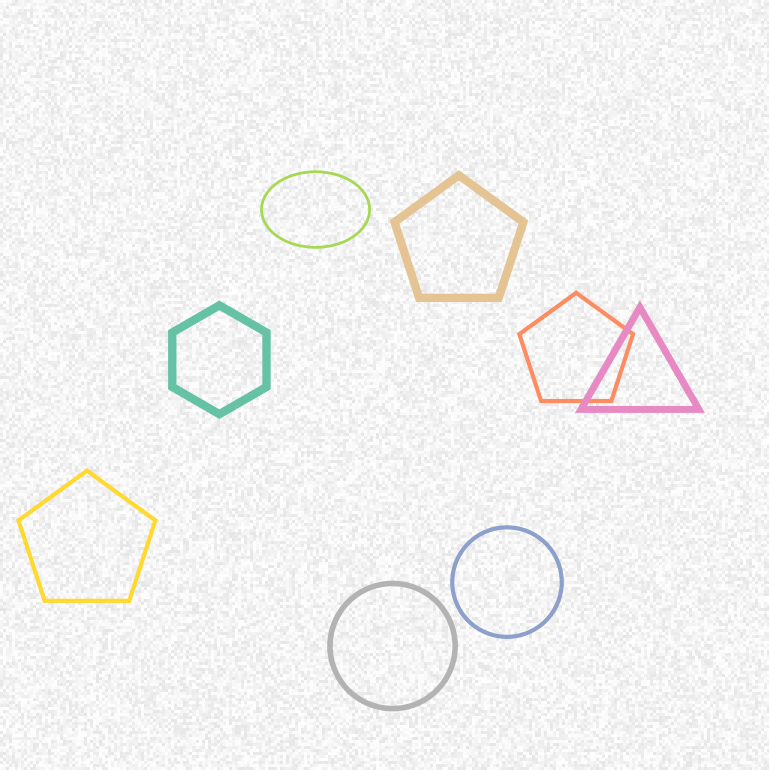[{"shape": "hexagon", "thickness": 3, "radius": 0.35, "center": [0.285, 0.533]}, {"shape": "pentagon", "thickness": 1.5, "radius": 0.39, "center": [0.748, 0.542]}, {"shape": "circle", "thickness": 1.5, "radius": 0.36, "center": [0.658, 0.244]}, {"shape": "triangle", "thickness": 2.5, "radius": 0.44, "center": [0.831, 0.513]}, {"shape": "oval", "thickness": 1, "radius": 0.35, "center": [0.41, 0.728]}, {"shape": "pentagon", "thickness": 1.5, "radius": 0.47, "center": [0.113, 0.295]}, {"shape": "pentagon", "thickness": 3, "radius": 0.44, "center": [0.596, 0.684]}, {"shape": "circle", "thickness": 2, "radius": 0.41, "center": [0.51, 0.161]}]